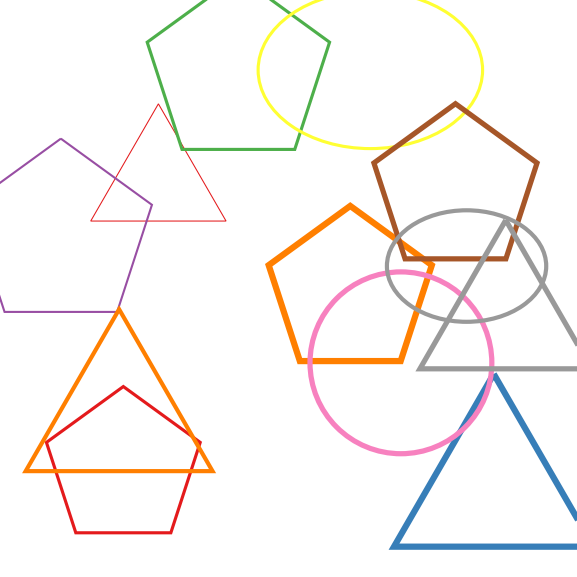[{"shape": "triangle", "thickness": 0.5, "radius": 0.68, "center": [0.274, 0.684]}, {"shape": "pentagon", "thickness": 1.5, "radius": 0.7, "center": [0.214, 0.19]}, {"shape": "triangle", "thickness": 3, "radius": 1.0, "center": [0.855, 0.152]}, {"shape": "pentagon", "thickness": 1.5, "radius": 0.83, "center": [0.413, 0.875]}, {"shape": "pentagon", "thickness": 1, "radius": 0.83, "center": [0.105, 0.593]}, {"shape": "triangle", "thickness": 2, "radius": 0.93, "center": [0.206, 0.277]}, {"shape": "pentagon", "thickness": 3, "radius": 0.74, "center": [0.607, 0.494]}, {"shape": "oval", "thickness": 1.5, "radius": 0.97, "center": [0.641, 0.878]}, {"shape": "pentagon", "thickness": 2.5, "radius": 0.74, "center": [0.789, 0.671]}, {"shape": "circle", "thickness": 2.5, "radius": 0.79, "center": [0.694, 0.371]}, {"shape": "triangle", "thickness": 2.5, "radius": 0.86, "center": [0.876, 0.446]}, {"shape": "oval", "thickness": 2, "radius": 0.69, "center": [0.808, 0.538]}]